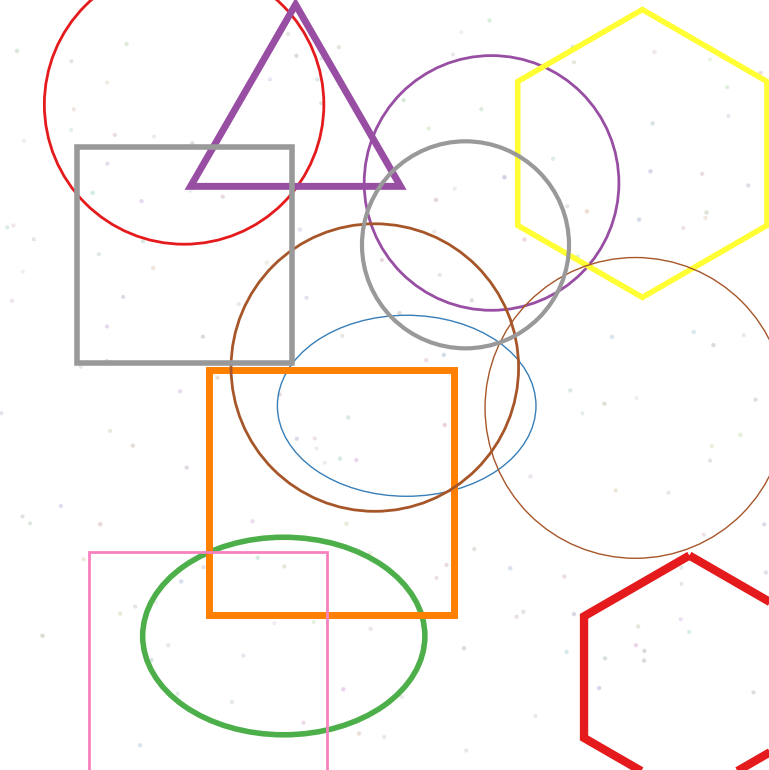[{"shape": "circle", "thickness": 1, "radius": 0.91, "center": [0.239, 0.864]}, {"shape": "hexagon", "thickness": 3, "radius": 0.79, "center": [0.895, 0.121]}, {"shape": "oval", "thickness": 0.5, "radius": 0.84, "center": [0.528, 0.473]}, {"shape": "oval", "thickness": 2, "radius": 0.92, "center": [0.369, 0.174]}, {"shape": "circle", "thickness": 1, "radius": 0.83, "center": [0.638, 0.762]}, {"shape": "triangle", "thickness": 2.5, "radius": 0.79, "center": [0.384, 0.837]}, {"shape": "square", "thickness": 2.5, "radius": 0.8, "center": [0.43, 0.361]}, {"shape": "hexagon", "thickness": 2, "radius": 0.93, "center": [0.834, 0.801]}, {"shape": "circle", "thickness": 0.5, "radius": 0.98, "center": [0.825, 0.47]}, {"shape": "circle", "thickness": 1, "radius": 0.93, "center": [0.487, 0.523]}, {"shape": "square", "thickness": 1, "radius": 0.77, "center": [0.27, 0.129]}, {"shape": "circle", "thickness": 1.5, "radius": 0.67, "center": [0.605, 0.682]}, {"shape": "square", "thickness": 2, "radius": 0.7, "center": [0.24, 0.669]}]